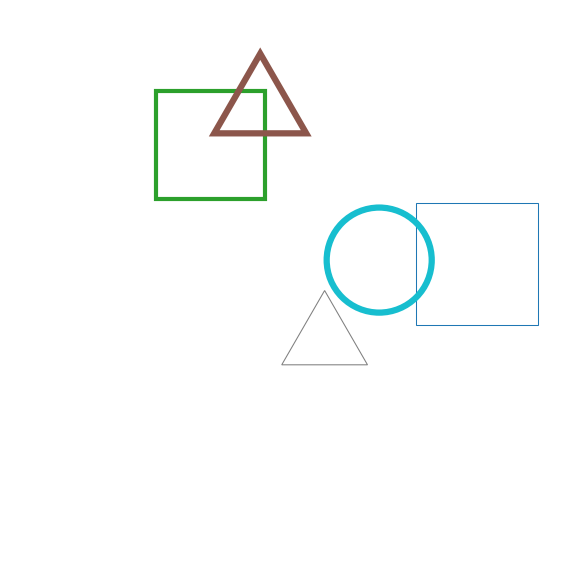[{"shape": "square", "thickness": 0.5, "radius": 0.53, "center": [0.826, 0.541]}, {"shape": "square", "thickness": 2, "radius": 0.47, "center": [0.364, 0.748]}, {"shape": "triangle", "thickness": 3, "radius": 0.46, "center": [0.451, 0.814]}, {"shape": "triangle", "thickness": 0.5, "radius": 0.43, "center": [0.562, 0.41]}, {"shape": "circle", "thickness": 3, "radius": 0.45, "center": [0.657, 0.549]}]